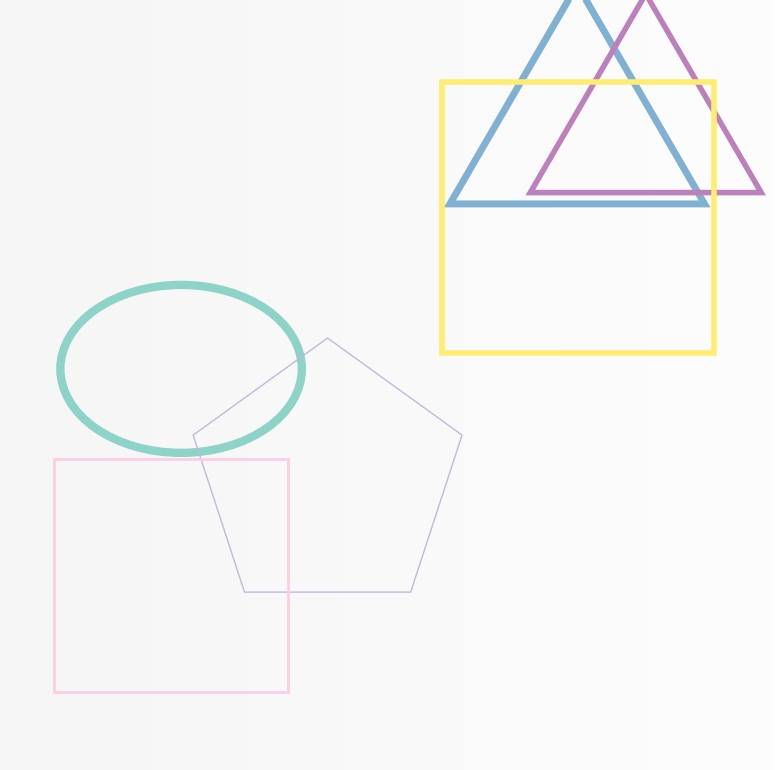[{"shape": "oval", "thickness": 3, "radius": 0.78, "center": [0.234, 0.521]}, {"shape": "pentagon", "thickness": 0.5, "radius": 0.91, "center": [0.423, 0.379]}, {"shape": "triangle", "thickness": 2.5, "radius": 0.95, "center": [0.745, 0.83]}, {"shape": "square", "thickness": 1, "radius": 0.76, "center": [0.22, 0.253]}, {"shape": "triangle", "thickness": 2, "radius": 0.86, "center": [0.833, 0.836]}, {"shape": "square", "thickness": 2, "radius": 0.88, "center": [0.746, 0.717]}]